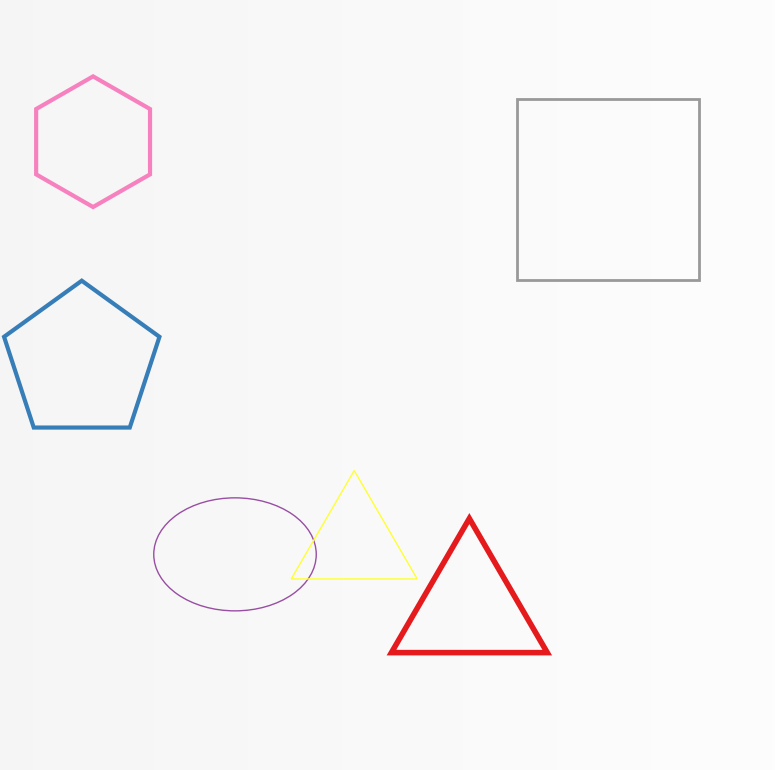[{"shape": "triangle", "thickness": 2, "radius": 0.58, "center": [0.606, 0.21]}, {"shape": "pentagon", "thickness": 1.5, "radius": 0.53, "center": [0.105, 0.53]}, {"shape": "oval", "thickness": 0.5, "radius": 0.52, "center": [0.303, 0.28]}, {"shape": "triangle", "thickness": 0.5, "radius": 0.47, "center": [0.457, 0.295]}, {"shape": "hexagon", "thickness": 1.5, "radius": 0.42, "center": [0.12, 0.816]}, {"shape": "square", "thickness": 1, "radius": 0.58, "center": [0.784, 0.754]}]